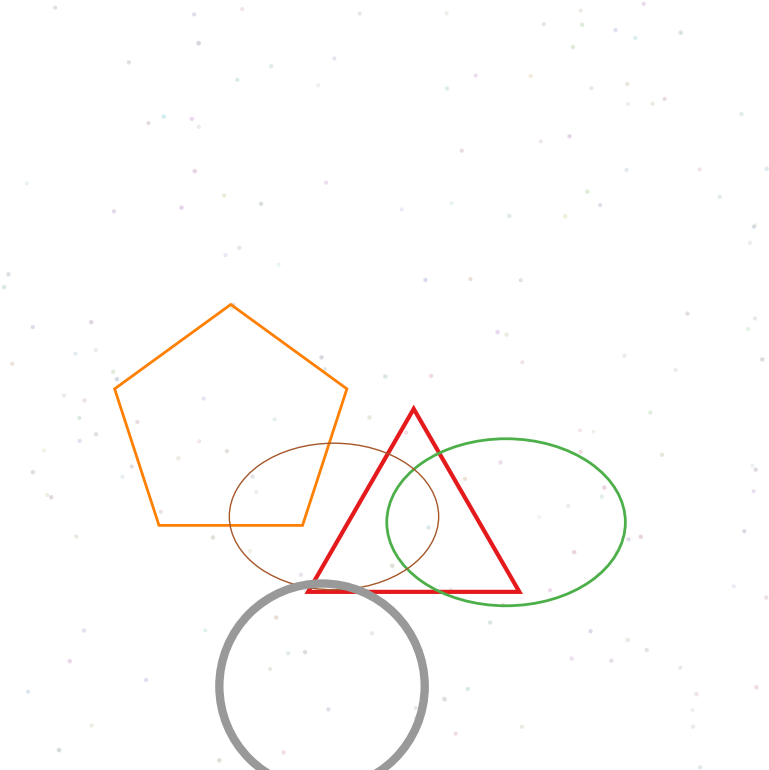[{"shape": "triangle", "thickness": 1.5, "radius": 0.79, "center": [0.537, 0.311]}, {"shape": "oval", "thickness": 1, "radius": 0.77, "center": [0.657, 0.322]}, {"shape": "pentagon", "thickness": 1, "radius": 0.79, "center": [0.3, 0.446]}, {"shape": "oval", "thickness": 0.5, "radius": 0.68, "center": [0.434, 0.329]}, {"shape": "circle", "thickness": 3, "radius": 0.67, "center": [0.418, 0.109]}]